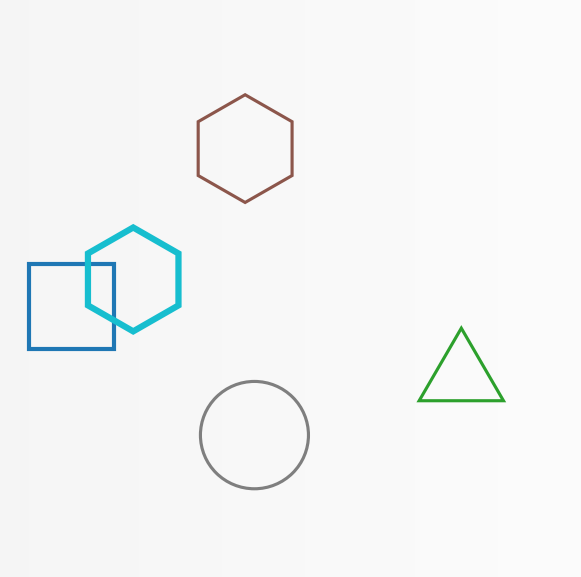[{"shape": "square", "thickness": 2, "radius": 0.36, "center": [0.123, 0.469]}, {"shape": "triangle", "thickness": 1.5, "radius": 0.42, "center": [0.794, 0.347]}, {"shape": "hexagon", "thickness": 1.5, "radius": 0.47, "center": [0.422, 0.742]}, {"shape": "circle", "thickness": 1.5, "radius": 0.46, "center": [0.438, 0.246]}, {"shape": "hexagon", "thickness": 3, "radius": 0.45, "center": [0.229, 0.515]}]